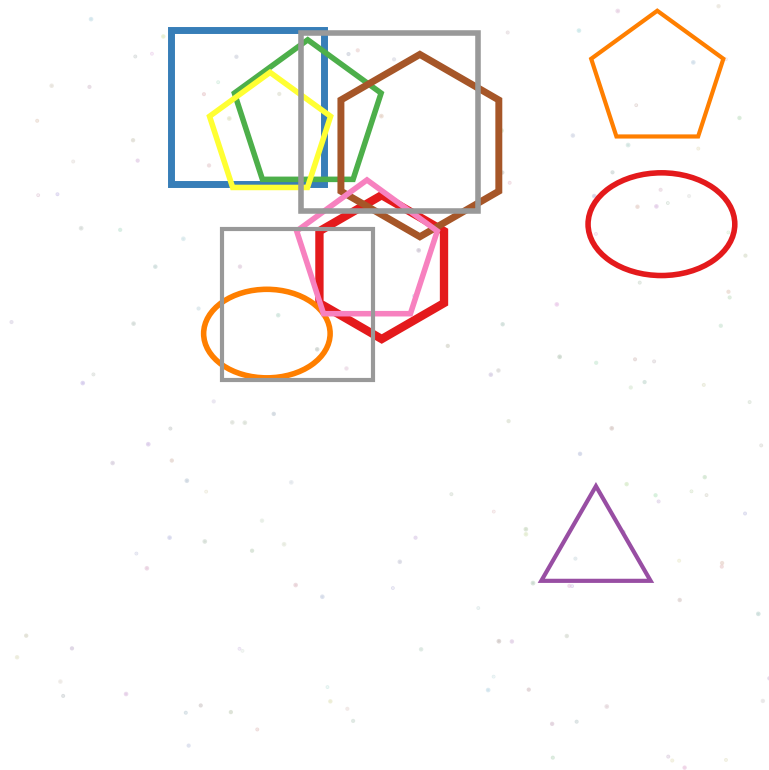[{"shape": "oval", "thickness": 2, "radius": 0.48, "center": [0.859, 0.709]}, {"shape": "hexagon", "thickness": 3, "radius": 0.47, "center": [0.496, 0.653]}, {"shape": "square", "thickness": 2.5, "radius": 0.5, "center": [0.321, 0.861]}, {"shape": "pentagon", "thickness": 2, "radius": 0.5, "center": [0.4, 0.848]}, {"shape": "triangle", "thickness": 1.5, "radius": 0.41, "center": [0.774, 0.287]}, {"shape": "oval", "thickness": 2, "radius": 0.41, "center": [0.347, 0.567]}, {"shape": "pentagon", "thickness": 1.5, "radius": 0.45, "center": [0.854, 0.896]}, {"shape": "pentagon", "thickness": 2, "radius": 0.41, "center": [0.351, 0.823]}, {"shape": "hexagon", "thickness": 2.5, "radius": 0.59, "center": [0.545, 0.811]}, {"shape": "pentagon", "thickness": 2, "radius": 0.48, "center": [0.477, 0.67]}, {"shape": "square", "thickness": 1.5, "radius": 0.49, "center": [0.386, 0.604]}, {"shape": "square", "thickness": 2, "radius": 0.58, "center": [0.506, 0.842]}]